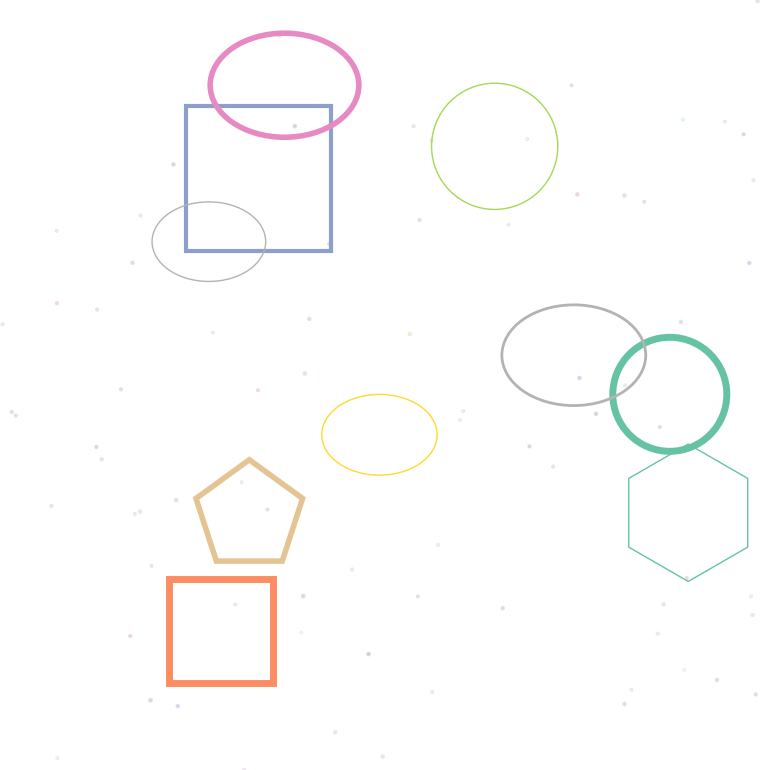[{"shape": "hexagon", "thickness": 0.5, "radius": 0.45, "center": [0.894, 0.334]}, {"shape": "circle", "thickness": 2.5, "radius": 0.37, "center": [0.87, 0.488]}, {"shape": "square", "thickness": 2.5, "radius": 0.34, "center": [0.287, 0.18]}, {"shape": "square", "thickness": 1.5, "radius": 0.47, "center": [0.336, 0.768]}, {"shape": "oval", "thickness": 2, "radius": 0.48, "center": [0.369, 0.889]}, {"shape": "circle", "thickness": 0.5, "radius": 0.41, "center": [0.642, 0.81]}, {"shape": "oval", "thickness": 0.5, "radius": 0.37, "center": [0.493, 0.435]}, {"shape": "pentagon", "thickness": 2, "radius": 0.36, "center": [0.324, 0.33]}, {"shape": "oval", "thickness": 0.5, "radius": 0.37, "center": [0.271, 0.686]}, {"shape": "oval", "thickness": 1, "radius": 0.47, "center": [0.745, 0.539]}]